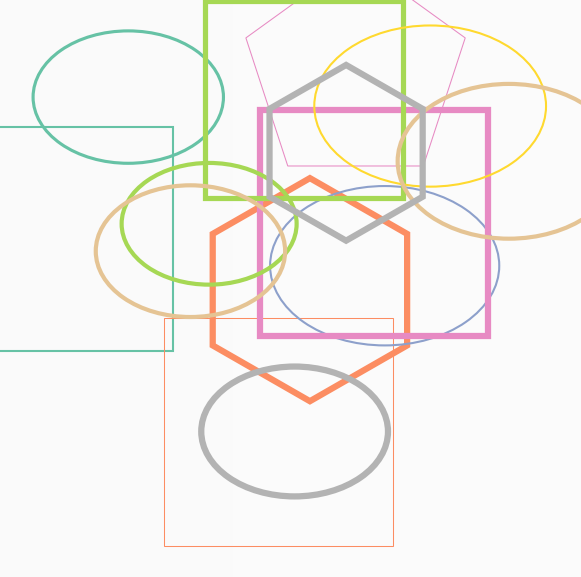[{"shape": "square", "thickness": 1, "radius": 0.97, "center": [0.104, 0.585]}, {"shape": "oval", "thickness": 1.5, "radius": 0.82, "center": [0.221, 0.831]}, {"shape": "square", "thickness": 0.5, "radius": 0.99, "center": [0.479, 0.252]}, {"shape": "hexagon", "thickness": 3, "radius": 0.97, "center": [0.533, 0.498]}, {"shape": "oval", "thickness": 1, "radius": 0.99, "center": [0.662, 0.539]}, {"shape": "square", "thickness": 3, "radius": 0.98, "center": [0.644, 0.613]}, {"shape": "pentagon", "thickness": 0.5, "radius": 0.99, "center": [0.612, 0.872]}, {"shape": "oval", "thickness": 2, "radius": 0.75, "center": [0.36, 0.612]}, {"shape": "square", "thickness": 2.5, "radius": 0.86, "center": [0.523, 0.826]}, {"shape": "oval", "thickness": 1, "radius": 1.0, "center": [0.74, 0.815]}, {"shape": "oval", "thickness": 2, "radius": 0.81, "center": [0.328, 0.564]}, {"shape": "oval", "thickness": 2, "radius": 0.96, "center": [0.876, 0.72]}, {"shape": "oval", "thickness": 3, "radius": 0.8, "center": [0.507, 0.252]}, {"shape": "hexagon", "thickness": 3, "radius": 0.76, "center": [0.595, 0.735]}]